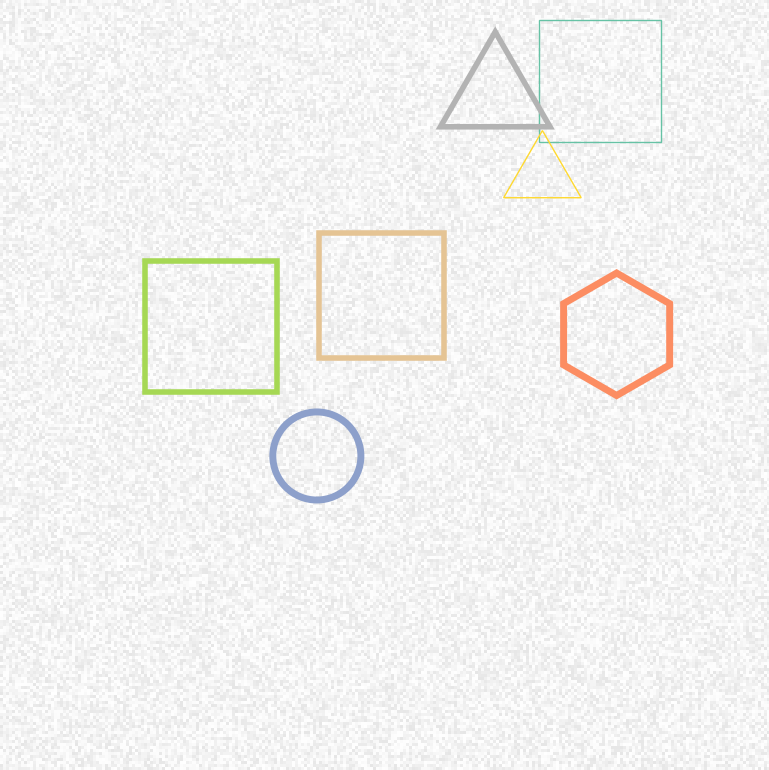[{"shape": "square", "thickness": 0.5, "radius": 0.4, "center": [0.78, 0.894]}, {"shape": "hexagon", "thickness": 2.5, "radius": 0.4, "center": [0.801, 0.566]}, {"shape": "circle", "thickness": 2.5, "radius": 0.29, "center": [0.411, 0.408]}, {"shape": "square", "thickness": 2, "radius": 0.43, "center": [0.274, 0.576]}, {"shape": "triangle", "thickness": 0.5, "radius": 0.29, "center": [0.704, 0.772]}, {"shape": "square", "thickness": 2, "radius": 0.41, "center": [0.495, 0.616]}, {"shape": "triangle", "thickness": 2, "radius": 0.41, "center": [0.643, 0.876]}]